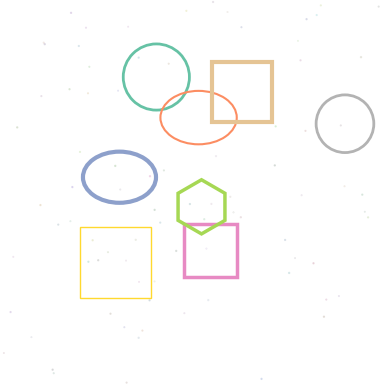[{"shape": "circle", "thickness": 2, "radius": 0.43, "center": [0.406, 0.8]}, {"shape": "oval", "thickness": 1.5, "radius": 0.5, "center": [0.516, 0.695]}, {"shape": "oval", "thickness": 3, "radius": 0.47, "center": [0.31, 0.54]}, {"shape": "square", "thickness": 2.5, "radius": 0.34, "center": [0.547, 0.35]}, {"shape": "hexagon", "thickness": 2.5, "radius": 0.35, "center": [0.523, 0.463]}, {"shape": "square", "thickness": 1, "radius": 0.46, "center": [0.3, 0.318]}, {"shape": "square", "thickness": 3, "radius": 0.39, "center": [0.628, 0.761]}, {"shape": "circle", "thickness": 2, "radius": 0.37, "center": [0.896, 0.679]}]